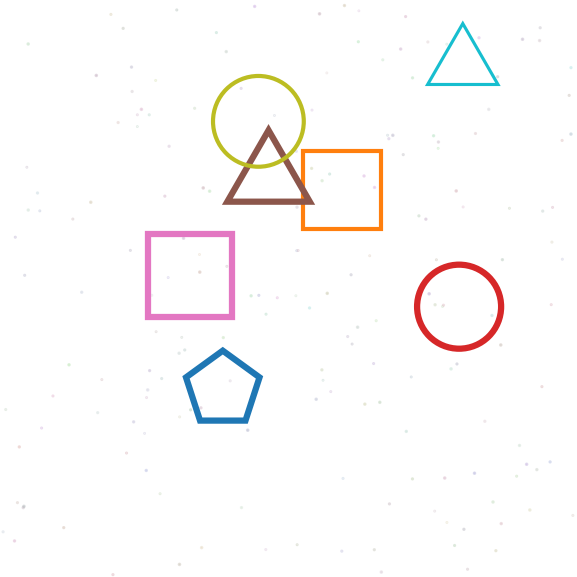[{"shape": "pentagon", "thickness": 3, "radius": 0.33, "center": [0.386, 0.325]}, {"shape": "square", "thickness": 2, "radius": 0.34, "center": [0.593, 0.67]}, {"shape": "circle", "thickness": 3, "radius": 0.36, "center": [0.795, 0.468]}, {"shape": "triangle", "thickness": 3, "radius": 0.41, "center": [0.465, 0.691]}, {"shape": "square", "thickness": 3, "radius": 0.36, "center": [0.329, 0.522]}, {"shape": "circle", "thickness": 2, "radius": 0.39, "center": [0.447, 0.789]}, {"shape": "triangle", "thickness": 1.5, "radius": 0.35, "center": [0.801, 0.888]}]